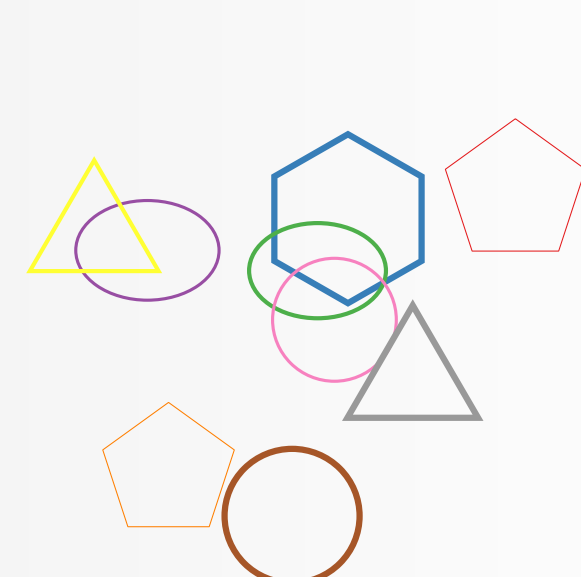[{"shape": "pentagon", "thickness": 0.5, "radius": 0.63, "center": [0.887, 0.667]}, {"shape": "hexagon", "thickness": 3, "radius": 0.73, "center": [0.599, 0.62]}, {"shape": "oval", "thickness": 2, "radius": 0.59, "center": [0.546, 0.53]}, {"shape": "oval", "thickness": 1.5, "radius": 0.62, "center": [0.254, 0.566]}, {"shape": "pentagon", "thickness": 0.5, "radius": 0.59, "center": [0.29, 0.183]}, {"shape": "triangle", "thickness": 2, "radius": 0.64, "center": [0.162, 0.594]}, {"shape": "circle", "thickness": 3, "radius": 0.58, "center": [0.503, 0.106]}, {"shape": "circle", "thickness": 1.5, "radius": 0.53, "center": [0.575, 0.445]}, {"shape": "triangle", "thickness": 3, "radius": 0.65, "center": [0.71, 0.341]}]